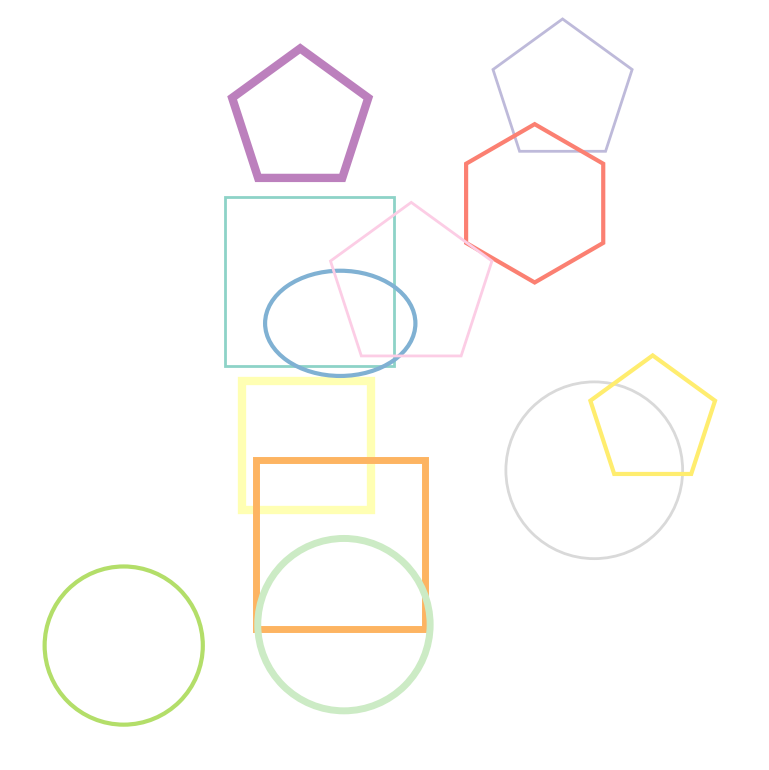[{"shape": "square", "thickness": 1, "radius": 0.55, "center": [0.402, 0.634]}, {"shape": "square", "thickness": 3, "radius": 0.42, "center": [0.398, 0.421]}, {"shape": "pentagon", "thickness": 1, "radius": 0.48, "center": [0.731, 0.88]}, {"shape": "hexagon", "thickness": 1.5, "radius": 0.51, "center": [0.694, 0.736]}, {"shape": "oval", "thickness": 1.5, "radius": 0.49, "center": [0.442, 0.58]}, {"shape": "square", "thickness": 2.5, "radius": 0.55, "center": [0.442, 0.293]}, {"shape": "circle", "thickness": 1.5, "radius": 0.51, "center": [0.161, 0.162]}, {"shape": "pentagon", "thickness": 1, "radius": 0.55, "center": [0.534, 0.627]}, {"shape": "circle", "thickness": 1, "radius": 0.57, "center": [0.772, 0.389]}, {"shape": "pentagon", "thickness": 3, "radius": 0.46, "center": [0.39, 0.844]}, {"shape": "circle", "thickness": 2.5, "radius": 0.56, "center": [0.447, 0.189]}, {"shape": "pentagon", "thickness": 1.5, "radius": 0.43, "center": [0.848, 0.453]}]